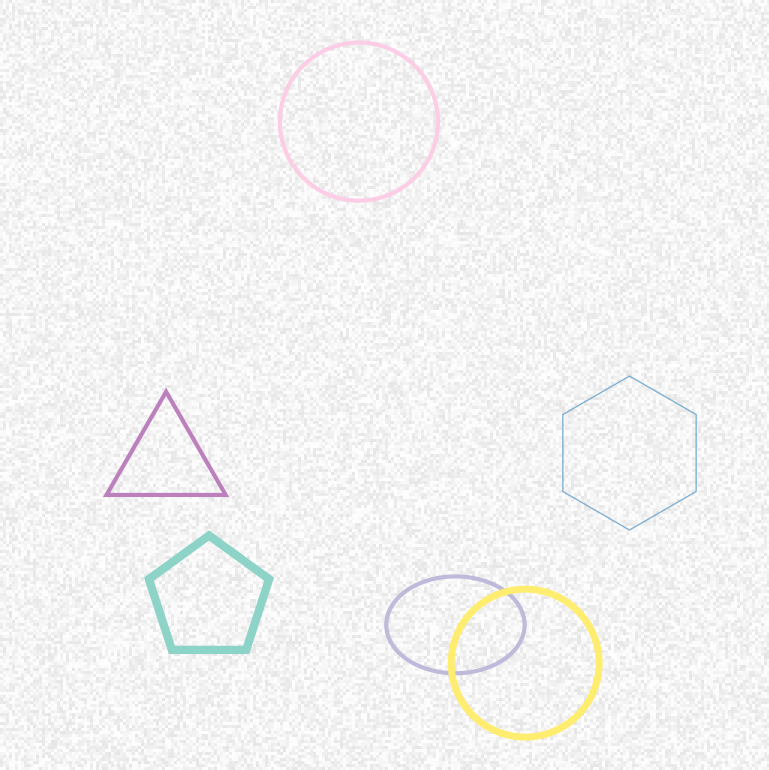[{"shape": "pentagon", "thickness": 3, "radius": 0.41, "center": [0.271, 0.222]}, {"shape": "oval", "thickness": 1.5, "radius": 0.45, "center": [0.592, 0.189]}, {"shape": "hexagon", "thickness": 0.5, "radius": 0.5, "center": [0.818, 0.412]}, {"shape": "circle", "thickness": 1.5, "radius": 0.51, "center": [0.466, 0.842]}, {"shape": "triangle", "thickness": 1.5, "radius": 0.45, "center": [0.216, 0.402]}, {"shape": "circle", "thickness": 2.5, "radius": 0.48, "center": [0.682, 0.139]}]